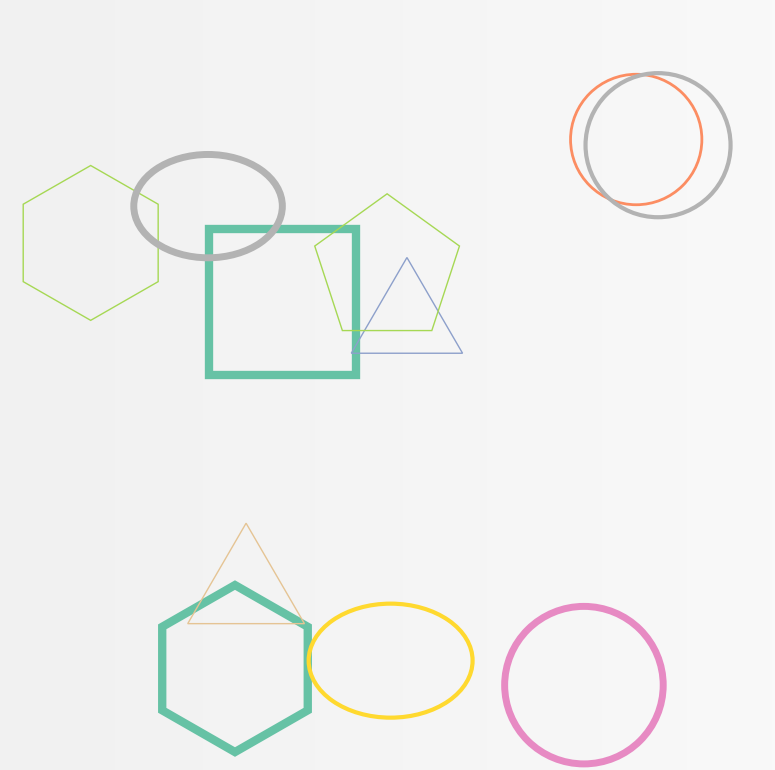[{"shape": "square", "thickness": 3, "radius": 0.47, "center": [0.364, 0.608]}, {"shape": "hexagon", "thickness": 3, "radius": 0.54, "center": [0.303, 0.132]}, {"shape": "circle", "thickness": 1, "radius": 0.42, "center": [0.821, 0.819]}, {"shape": "triangle", "thickness": 0.5, "radius": 0.41, "center": [0.525, 0.583]}, {"shape": "circle", "thickness": 2.5, "radius": 0.51, "center": [0.753, 0.11]}, {"shape": "pentagon", "thickness": 0.5, "radius": 0.49, "center": [0.499, 0.65]}, {"shape": "hexagon", "thickness": 0.5, "radius": 0.5, "center": [0.117, 0.684]}, {"shape": "oval", "thickness": 1.5, "radius": 0.53, "center": [0.504, 0.142]}, {"shape": "triangle", "thickness": 0.5, "radius": 0.43, "center": [0.318, 0.234]}, {"shape": "circle", "thickness": 1.5, "radius": 0.47, "center": [0.849, 0.811]}, {"shape": "oval", "thickness": 2.5, "radius": 0.48, "center": [0.268, 0.732]}]